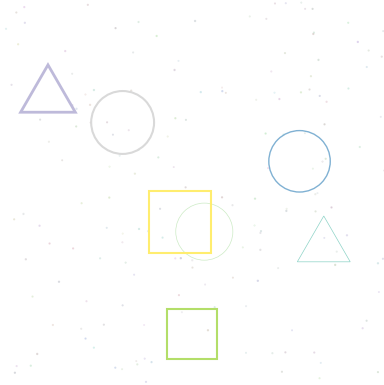[{"shape": "triangle", "thickness": 0.5, "radius": 0.4, "center": [0.841, 0.36]}, {"shape": "triangle", "thickness": 2, "radius": 0.41, "center": [0.125, 0.75]}, {"shape": "circle", "thickness": 1, "radius": 0.4, "center": [0.778, 0.581]}, {"shape": "square", "thickness": 1.5, "radius": 0.33, "center": [0.499, 0.132]}, {"shape": "circle", "thickness": 1.5, "radius": 0.41, "center": [0.319, 0.682]}, {"shape": "circle", "thickness": 0.5, "radius": 0.37, "center": [0.531, 0.398]}, {"shape": "square", "thickness": 1.5, "radius": 0.4, "center": [0.467, 0.423]}]